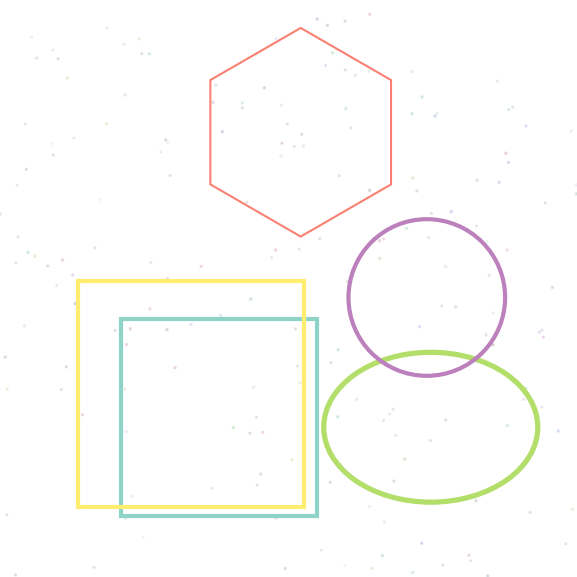[{"shape": "square", "thickness": 2, "radius": 0.85, "center": [0.379, 0.276]}, {"shape": "hexagon", "thickness": 1, "radius": 0.9, "center": [0.521, 0.77]}, {"shape": "oval", "thickness": 2.5, "radius": 0.93, "center": [0.746, 0.259]}, {"shape": "circle", "thickness": 2, "radius": 0.68, "center": [0.739, 0.484]}, {"shape": "square", "thickness": 2, "radius": 0.98, "center": [0.33, 0.317]}]